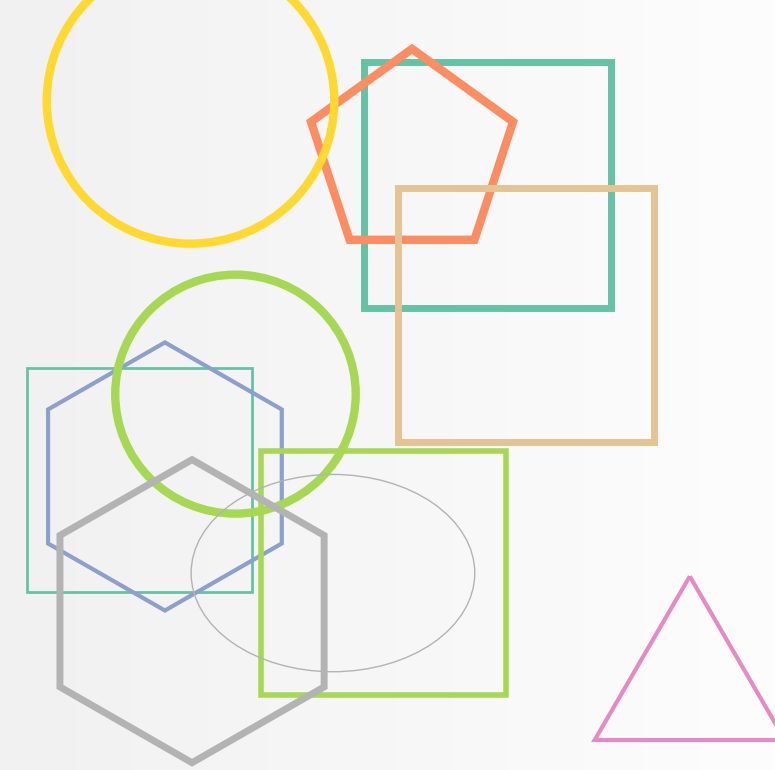[{"shape": "square", "thickness": 1, "radius": 0.73, "center": [0.18, 0.377]}, {"shape": "square", "thickness": 2.5, "radius": 0.8, "center": [0.629, 0.759]}, {"shape": "pentagon", "thickness": 3, "radius": 0.69, "center": [0.532, 0.799]}, {"shape": "hexagon", "thickness": 1.5, "radius": 0.87, "center": [0.213, 0.381]}, {"shape": "triangle", "thickness": 1.5, "radius": 0.71, "center": [0.89, 0.11]}, {"shape": "square", "thickness": 2, "radius": 0.79, "center": [0.495, 0.256]}, {"shape": "circle", "thickness": 3, "radius": 0.78, "center": [0.304, 0.488]}, {"shape": "circle", "thickness": 3, "radius": 0.93, "center": [0.246, 0.869]}, {"shape": "square", "thickness": 2.5, "radius": 0.83, "center": [0.679, 0.591]}, {"shape": "oval", "thickness": 0.5, "radius": 0.92, "center": [0.43, 0.256]}, {"shape": "hexagon", "thickness": 2.5, "radius": 0.98, "center": [0.248, 0.206]}]